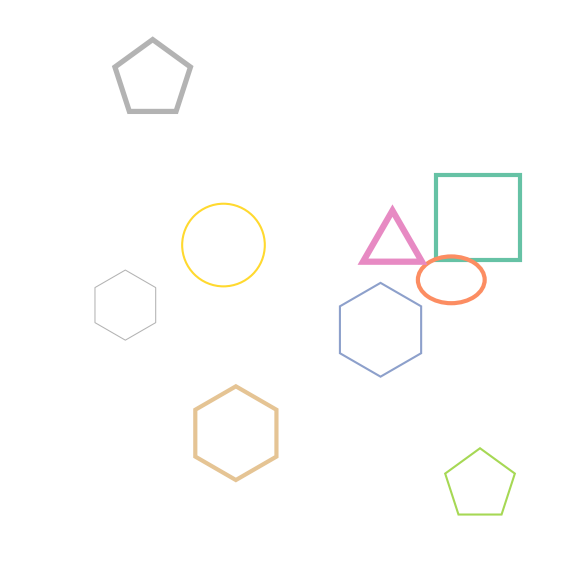[{"shape": "square", "thickness": 2, "radius": 0.37, "center": [0.828, 0.623]}, {"shape": "oval", "thickness": 2, "radius": 0.29, "center": [0.781, 0.515]}, {"shape": "hexagon", "thickness": 1, "radius": 0.41, "center": [0.659, 0.428]}, {"shape": "triangle", "thickness": 3, "radius": 0.29, "center": [0.68, 0.575]}, {"shape": "pentagon", "thickness": 1, "radius": 0.32, "center": [0.831, 0.159]}, {"shape": "circle", "thickness": 1, "radius": 0.36, "center": [0.387, 0.575]}, {"shape": "hexagon", "thickness": 2, "radius": 0.41, "center": [0.408, 0.249]}, {"shape": "hexagon", "thickness": 0.5, "radius": 0.3, "center": [0.217, 0.471]}, {"shape": "pentagon", "thickness": 2.5, "radius": 0.34, "center": [0.264, 0.862]}]